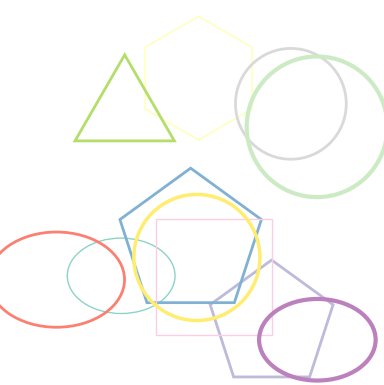[{"shape": "oval", "thickness": 1, "radius": 0.7, "center": [0.315, 0.284]}, {"shape": "hexagon", "thickness": 1, "radius": 0.8, "center": [0.516, 0.797]}, {"shape": "pentagon", "thickness": 2, "radius": 0.84, "center": [0.706, 0.157]}, {"shape": "oval", "thickness": 2, "radius": 0.88, "center": [0.147, 0.274]}, {"shape": "pentagon", "thickness": 2, "radius": 0.97, "center": [0.495, 0.37]}, {"shape": "triangle", "thickness": 2, "radius": 0.75, "center": [0.324, 0.709]}, {"shape": "square", "thickness": 1, "radius": 0.76, "center": [0.555, 0.28]}, {"shape": "circle", "thickness": 2, "radius": 0.72, "center": [0.755, 0.73]}, {"shape": "oval", "thickness": 3, "radius": 0.76, "center": [0.824, 0.118]}, {"shape": "circle", "thickness": 3, "radius": 0.91, "center": [0.823, 0.671]}, {"shape": "circle", "thickness": 2.5, "radius": 0.82, "center": [0.511, 0.331]}]